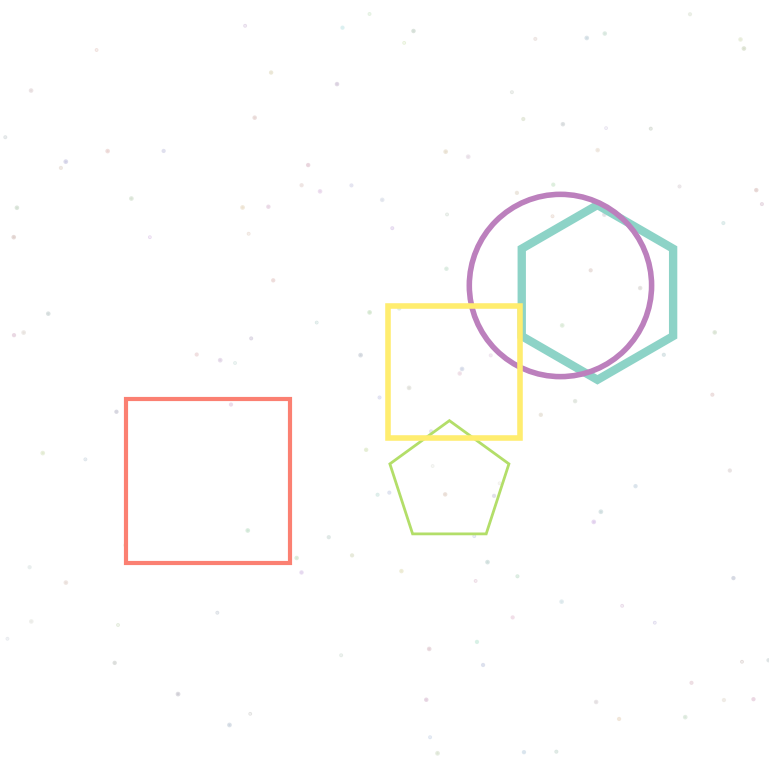[{"shape": "hexagon", "thickness": 3, "radius": 0.57, "center": [0.776, 0.62]}, {"shape": "square", "thickness": 1.5, "radius": 0.53, "center": [0.27, 0.375]}, {"shape": "pentagon", "thickness": 1, "radius": 0.41, "center": [0.584, 0.372]}, {"shape": "circle", "thickness": 2, "radius": 0.59, "center": [0.728, 0.629]}, {"shape": "square", "thickness": 2, "radius": 0.43, "center": [0.59, 0.517]}]